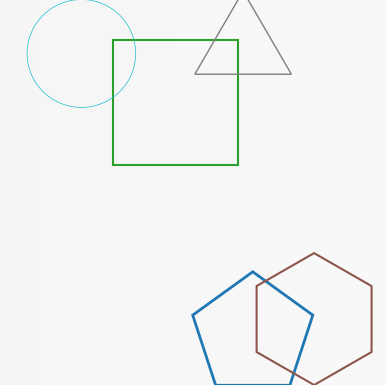[{"shape": "pentagon", "thickness": 2, "radius": 0.81, "center": [0.652, 0.131]}, {"shape": "square", "thickness": 1.5, "radius": 0.81, "center": [0.453, 0.733]}, {"shape": "hexagon", "thickness": 1.5, "radius": 0.86, "center": [0.811, 0.171]}, {"shape": "triangle", "thickness": 1, "radius": 0.72, "center": [0.627, 0.879]}, {"shape": "circle", "thickness": 0.5, "radius": 0.7, "center": [0.21, 0.861]}]